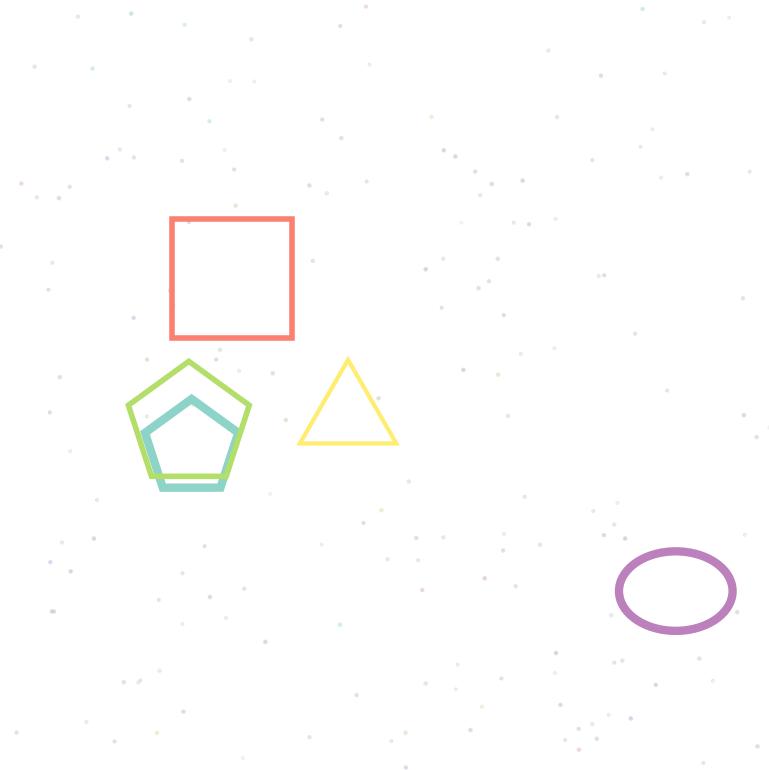[{"shape": "pentagon", "thickness": 3, "radius": 0.32, "center": [0.249, 0.418]}, {"shape": "square", "thickness": 2, "radius": 0.39, "center": [0.301, 0.638]}, {"shape": "pentagon", "thickness": 2, "radius": 0.41, "center": [0.245, 0.448]}, {"shape": "oval", "thickness": 3, "radius": 0.37, "center": [0.878, 0.232]}, {"shape": "triangle", "thickness": 1.5, "radius": 0.36, "center": [0.452, 0.46]}]